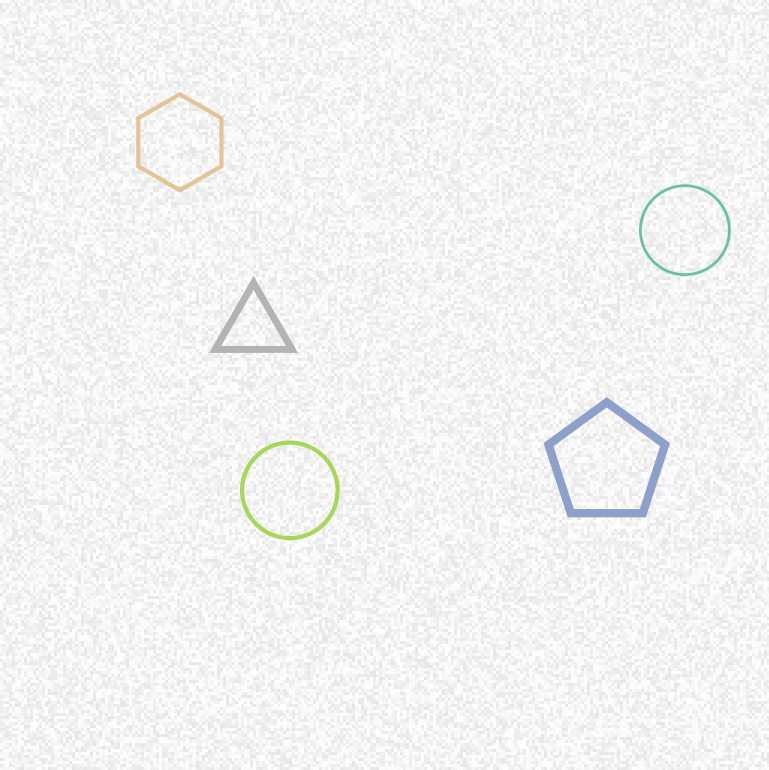[{"shape": "circle", "thickness": 1, "radius": 0.29, "center": [0.889, 0.701]}, {"shape": "pentagon", "thickness": 3, "radius": 0.4, "center": [0.788, 0.398]}, {"shape": "circle", "thickness": 1.5, "radius": 0.31, "center": [0.376, 0.363]}, {"shape": "hexagon", "thickness": 1.5, "radius": 0.31, "center": [0.234, 0.815]}, {"shape": "triangle", "thickness": 2.5, "radius": 0.29, "center": [0.329, 0.575]}]